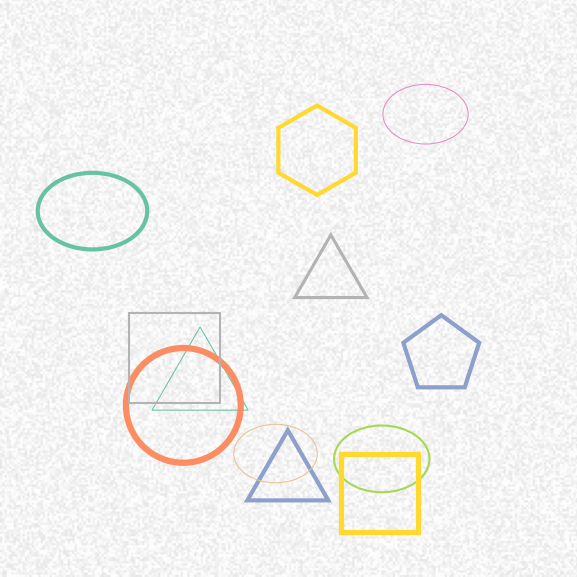[{"shape": "oval", "thickness": 2, "radius": 0.47, "center": [0.16, 0.634]}, {"shape": "triangle", "thickness": 0.5, "radius": 0.48, "center": [0.346, 0.337]}, {"shape": "circle", "thickness": 3, "radius": 0.5, "center": [0.317, 0.297]}, {"shape": "pentagon", "thickness": 2, "radius": 0.35, "center": [0.764, 0.384]}, {"shape": "triangle", "thickness": 2, "radius": 0.4, "center": [0.498, 0.173]}, {"shape": "oval", "thickness": 0.5, "radius": 0.37, "center": [0.737, 0.801]}, {"shape": "oval", "thickness": 1, "radius": 0.41, "center": [0.661, 0.205]}, {"shape": "square", "thickness": 2.5, "radius": 0.34, "center": [0.657, 0.145]}, {"shape": "hexagon", "thickness": 2, "radius": 0.39, "center": [0.549, 0.739]}, {"shape": "oval", "thickness": 0.5, "radius": 0.36, "center": [0.477, 0.214]}, {"shape": "square", "thickness": 1, "radius": 0.39, "center": [0.302, 0.379]}, {"shape": "triangle", "thickness": 1.5, "radius": 0.36, "center": [0.573, 0.52]}]